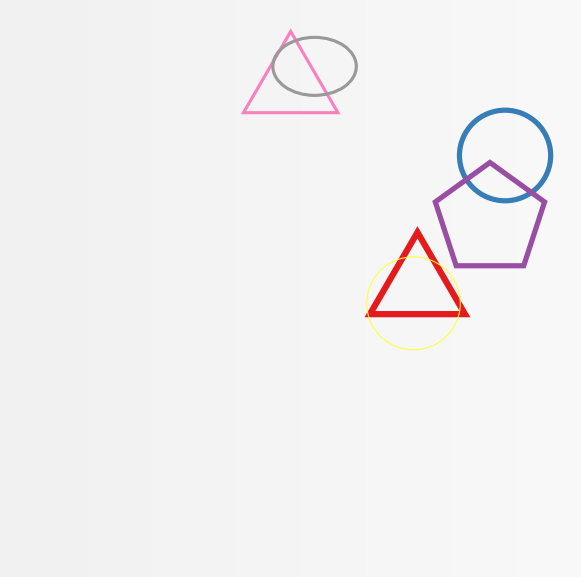[{"shape": "triangle", "thickness": 3, "radius": 0.47, "center": [0.718, 0.502]}, {"shape": "circle", "thickness": 2.5, "radius": 0.39, "center": [0.869, 0.73]}, {"shape": "pentagon", "thickness": 2.5, "radius": 0.49, "center": [0.843, 0.619]}, {"shape": "circle", "thickness": 0.5, "radius": 0.4, "center": [0.711, 0.474]}, {"shape": "triangle", "thickness": 1.5, "radius": 0.47, "center": [0.5, 0.851]}, {"shape": "oval", "thickness": 1.5, "radius": 0.36, "center": [0.541, 0.884]}]